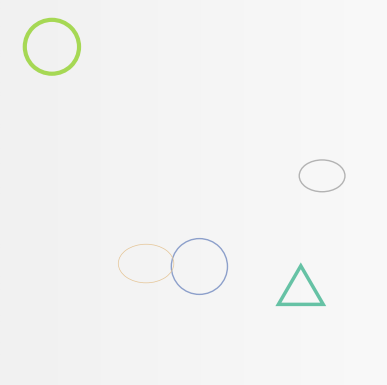[{"shape": "triangle", "thickness": 2.5, "radius": 0.33, "center": [0.776, 0.243]}, {"shape": "circle", "thickness": 1, "radius": 0.36, "center": [0.515, 0.308]}, {"shape": "circle", "thickness": 3, "radius": 0.35, "center": [0.134, 0.879]}, {"shape": "oval", "thickness": 0.5, "radius": 0.36, "center": [0.377, 0.315]}, {"shape": "oval", "thickness": 1, "radius": 0.29, "center": [0.831, 0.543]}]